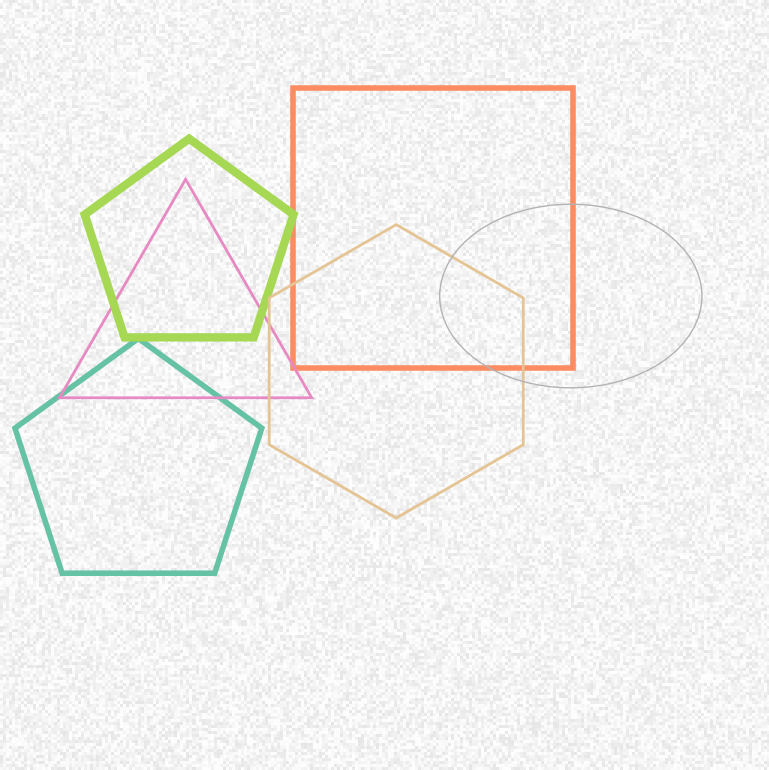[{"shape": "pentagon", "thickness": 2, "radius": 0.84, "center": [0.18, 0.392]}, {"shape": "square", "thickness": 2, "radius": 0.91, "center": [0.562, 0.704]}, {"shape": "triangle", "thickness": 1, "radius": 0.95, "center": [0.241, 0.578]}, {"shape": "pentagon", "thickness": 3, "radius": 0.71, "center": [0.246, 0.677]}, {"shape": "hexagon", "thickness": 1, "radius": 0.95, "center": [0.515, 0.518]}, {"shape": "oval", "thickness": 0.5, "radius": 0.85, "center": [0.741, 0.616]}]